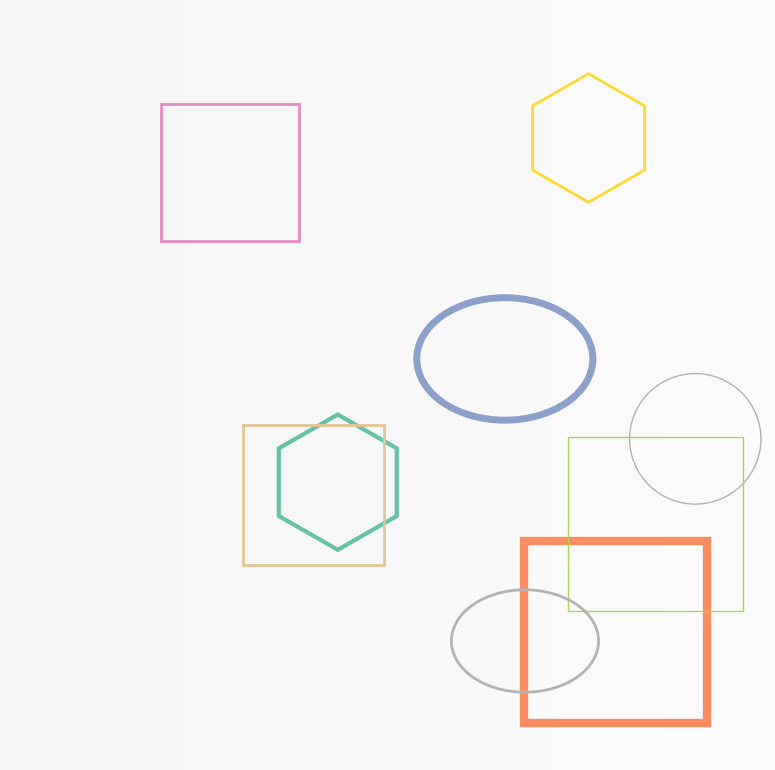[{"shape": "hexagon", "thickness": 1.5, "radius": 0.44, "center": [0.436, 0.374]}, {"shape": "square", "thickness": 3, "radius": 0.59, "center": [0.794, 0.179]}, {"shape": "oval", "thickness": 2.5, "radius": 0.57, "center": [0.651, 0.534]}, {"shape": "square", "thickness": 1, "radius": 0.45, "center": [0.297, 0.776]}, {"shape": "square", "thickness": 0.5, "radius": 0.56, "center": [0.846, 0.32]}, {"shape": "hexagon", "thickness": 1, "radius": 0.42, "center": [0.759, 0.821]}, {"shape": "square", "thickness": 1, "radius": 0.45, "center": [0.405, 0.357]}, {"shape": "oval", "thickness": 1, "radius": 0.47, "center": [0.677, 0.168]}, {"shape": "circle", "thickness": 0.5, "radius": 0.42, "center": [0.897, 0.43]}]